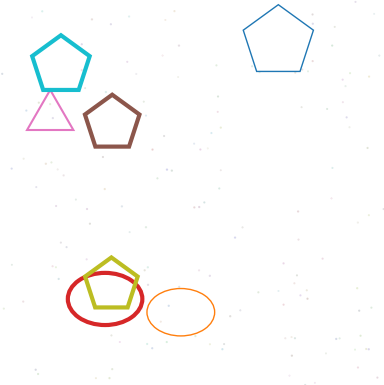[{"shape": "pentagon", "thickness": 1, "radius": 0.48, "center": [0.723, 0.892]}, {"shape": "oval", "thickness": 1, "radius": 0.44, "center": [0.47, 0.189]}, {"shape": "oval", "thickness": 3, "radius": 0.48, "center": [0.273, 0.223]}, {"shape": "pentagon", "thickness": 3, "radius": 0.37, "center": [0.291, 0.679]}, {"shape": "triangle", "thickness": 1.5, "radius": 0.35, "center": [0.13, 0.697]}, {"shape": "pentagon", "thickness": 3, "radius": 0.36, "center": [0.289, 0.26]}, {"shape": "pentagon", "thickness": 3, "radius": 0.39, "center": [0.158, 0.83]}]